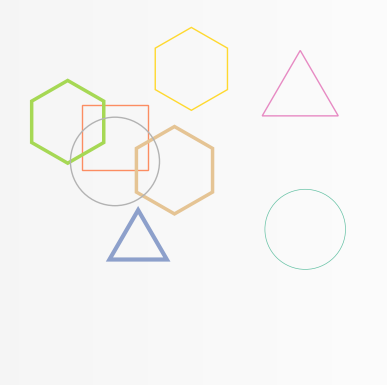[{"shape": "circle", "thickness": 0.5, "radius": 0.52, "center": [0.788, 0.404]}, {"shape": "square", "thickness": 1, "radius": 0.42, "center": [0.296, 0.643]}, {"shape": "triangle", "thickness": 3, "radius": 0.43, "center": [0.356, 0.369]}, {"shape": "triangle", "thickness": 1, "radius": 0.57, "center": [0.775, 0.756]}, {"shape": "hexagon", "thickness": 2.5, "radius": 0.54, "center": [0.175, 0.684]}, {"shape": "hexagon", "thickness": 1, "radius": 0.54, "center": [0.494, 0.821]}, {"shape": "hexagon", "thickness": 2.5, "radius": 0.57, "center": [0.45, 0.558]}, {"shape": "circle", "thickness": 1, "radius": 0.57, "center": [0.297, 0.581]}]